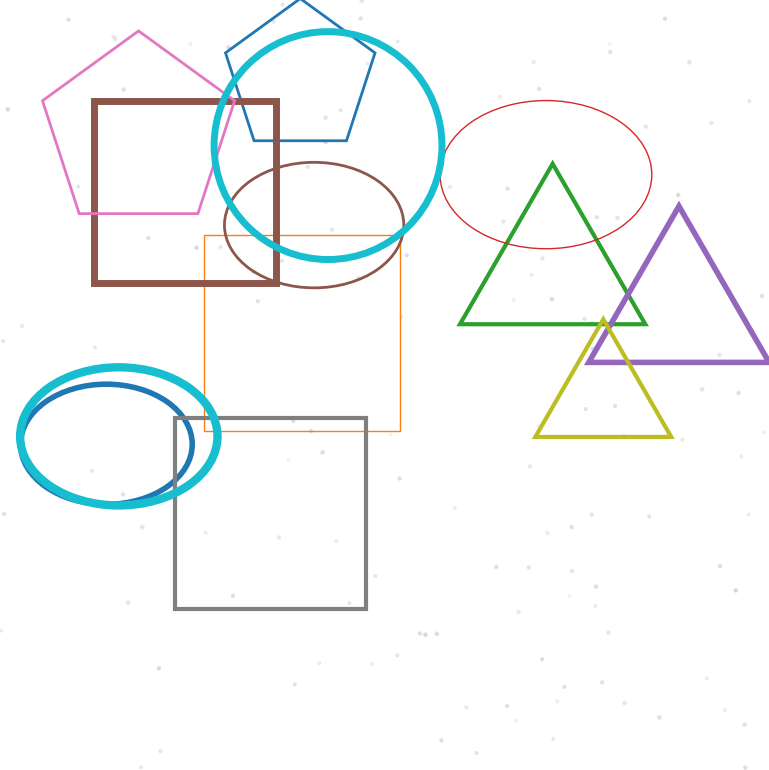[{"shape": "oval", "thickness": 2, "radius": 0.56, "center": [0.138, 0.423]}, {"shape": "pentagon", "thickness": 1, "radius": 0.51, "center": [0.39, 0.9]}, {"shape": "square", "thickness": 0.5, "radius": 0.64, "center": [0.392, 0.567]}, {"shape": "triangle", "thickness": 1.5, "radius": 0.69, "center": [0.718, 0.648]}, {"shape": "oval", "thickness": 0.5, "radius": 0.69, "center": [0.709, 0.773]}, {"shape": "triangle", "thickness": 2, "radius": 0.68, "center": [0.882, 0.597]}, {"shape": "square", "thickness": 2.5, "radius": 0.59, "center": [0.241, 0.75]}, {"shape": "oval", "thickness": 1, "radius": 0.58, "center": [0.408, 0.708]}, {"shape": "pentagon", "thickness": 1, "radius": 0.66, "center": [0.18, 0.829]}, {"shape": "square", "thickness": 1.5, "radius": 0.62, "center": [0.352, 0.333]}, {"shape": "triangle", "thickness": 1.5, "radius": 0.51, "center": [0.783, 0.484]}, {"shape": "oval", "thickness": 3, "radius": 0.64, "center": [0.154, 0.433]}, {"shape": "circle", "thickness": 2.5, "radius": 0.74, "center": [0.426, 0.811]}]